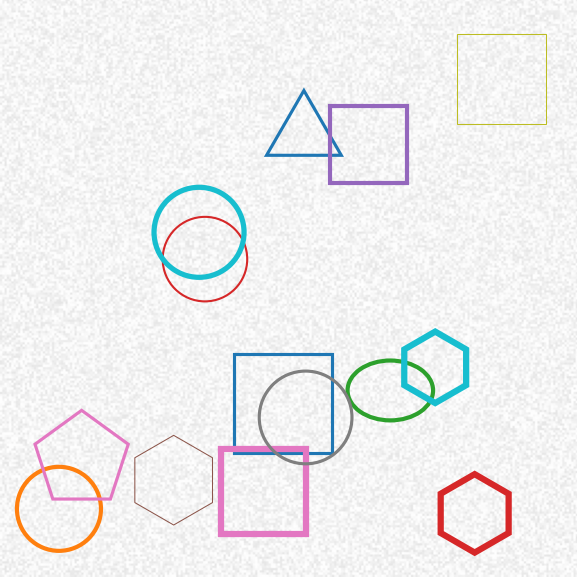[{"shape": "triangle", "thickness": 1.5, "radius": 0.37, "center": [0.526, 0.768]}, {"shape": "square", "thickness": 1.5, "radius": 0.43, "center": [0.491, 0.301]}, {"shape": "circle", "thickness": 2, "radius": 0.36, "center": [0.102, 0.118]}, {"shape": "oval", "thickness": 2, "radius": 0.37, "center": [0.676, 0.323]}, {"shape": "hexagon", "thickness": 3, "radius": 0.34, "center": [0.822, 0.11]}, {"shape": "circle", "thickness": 1, "radius": 0.37, "center": [0.355, 0.55]}, {"shape": "square", "thickness": 2, "radius": 0.34, "center": [0.638, 0.749]}, {"shape": "hexagon", "thickness": 0.5, "radius": 0.39, "center": [0.301, 0.168]}, {"shape": "square", "thickness": 3, "radius": 0.37, "center": [0.456, 0.148]}, {"shape": "pentagon", "thickness": 1.5, "radius": 0.42, "center": [0.141, 0.204]}, {"shape": "circle", "thickness": 1.5, "radius": 0.4, "center": [0.529, 0.276]}, {"shape": "square", "thickness": 0.5, "radius": 0.39, "center": [0.868, 0.862]}, {"shape": "circle", "thickness": 2.5, "radius": 0.39, "center": [0.345, 0.597]}, {"shape": "hexagon", "thickness": 3, "radius": 0.31, "center": [0.754, 0.363]}]